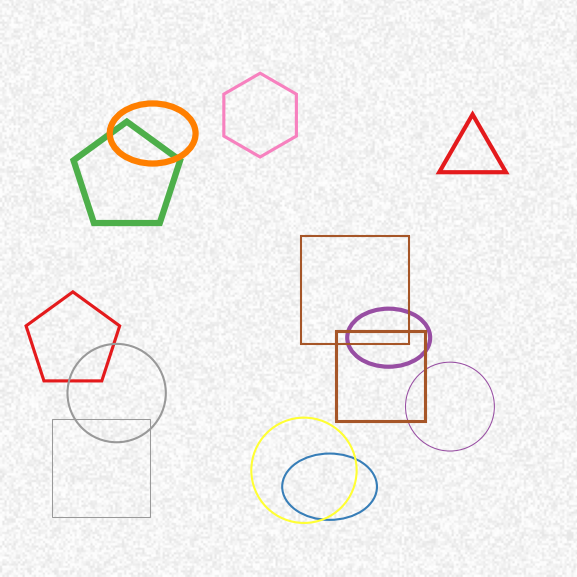[{"shape": "triangle", "thickness": 2, "radius": 0.33, "center": [0.818, 0.734]}, {"shape": "pentagon", "thickness": 1.5, "radius": 0.43, "center": [0.126, 0.409]}, {"shape": "oval", "thickness": 1, "radius": 0.41, "center": [0.571, 0.156]}, {"shape": "pentagon", "thickness": 3, "radius": 0.49, "center": [0.22, 0.691]}, {"shape": "circle", "thickness": 0.5, "radius": 0.38, "center": [0.779, 0.295]}, {"shape": "oval", "thickness": 2, "radius": 0.36, "center": [0.673, 0.414]}, {"shape": "oval", "thickness": 3, "radius": 0.37, "center": [0.264, 0.768]}, {"shape": "circle", "thickness": 1, "radius": 0.46, "center": [0.526, 0.185]}, {"shape": "square", "thickness": 1.5, "radius": 0.39, "center": [0.659, 0.348]}, {"shape": "square", "thickness": 1, "radius": 0.47, "center": [0.614, 0.497]}, {"shape": "hexagon", "thickness": 1.5, "radius": 0.36, "center": [0.45, 0.8]}, {"shape": "square", "thickness": 0.5, "radius": 0.42, "center": [0.175, 0.188]}, {"shape": "circle", "thickness": 1, "radius": 0.43, "center": [0.202, 0.318]}]